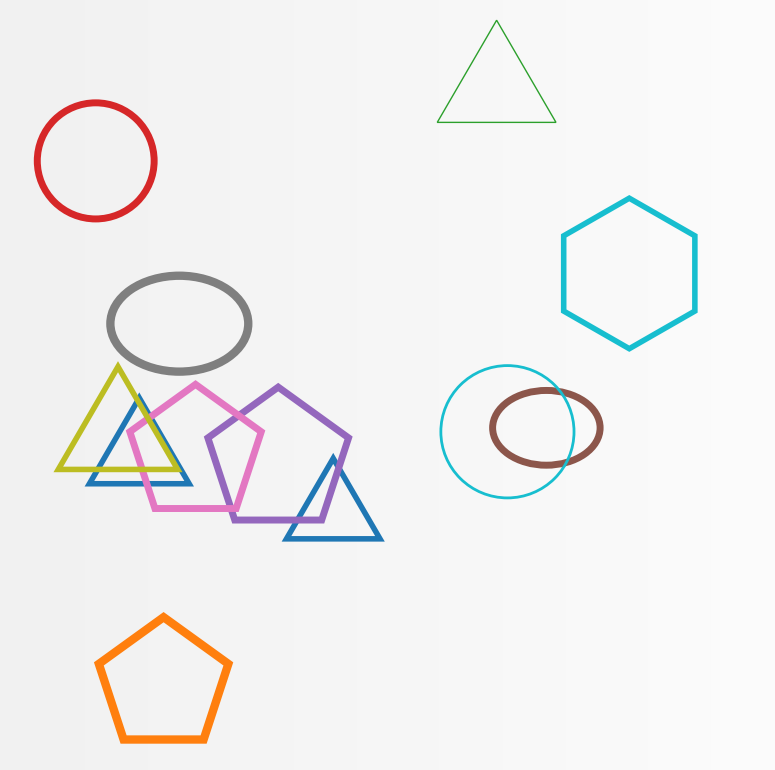[{"shape": "triangle", "thickness": 2, "radius": 0.37, "center": [0.18, 0.409]}, {"shape": "triangle", "thickness": 2, "radius": 0.35, "center": [0.43, 0.335]}, {"shape": "pentagon", "thickness": 3, "radius": 0.44, "center": [0.211, 0.111]}, {"shape": "triangle", "thickness": 0.5, "radius": 0.44, "center": [0.641, 0.885]}, {"shape": "circle", "thickness": 2.5, "radius": 0.38, "center": [0.124, 0.791]}, {"shape": "pentagon", "thickness": 2.5, "radius": 0.48, "center": [0.359, 0.402]}, {"shape": "oval", "thickness": 2.5, "radius": 0.35, "center": [0.705, 0.444]}, {"shape": "pentagon", "thickness": 2.5, "radius": 0.45, "center": [0.252, 0.412]}, {"shape": "oval", "thickness": 3, "radius": 0.44, "center": [0.231, 0.58]}, {"shape": "triangle", "thickness": 2, "radius": 0.44, "center": [0.152, 0.435]}, {"shape": "hexagon", "thickness": 2, "radius": 0.49, "center": [0.812, 0.645]}, {"shape": "circle", "thickness": 1, "radius": 0.43, "center": [0.655, 0.439]}]